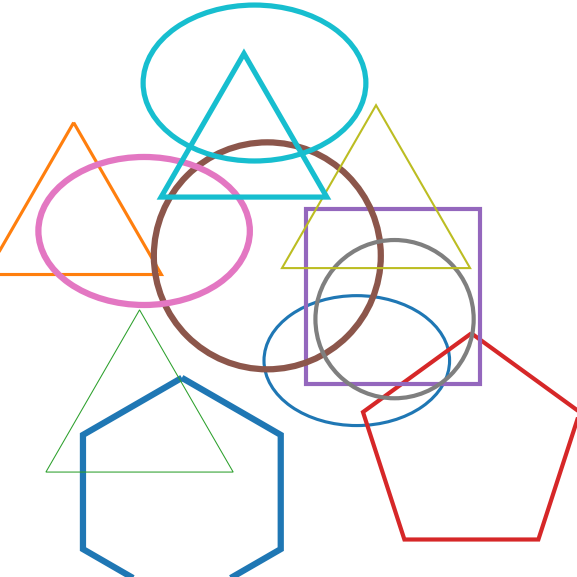[{"shape": "hexagon", "thickness": 3, "radius": 0.99, "center": [0.315, 0.147]}, {"shape": "oval", "thickness": 1.5, "radius": 0.8, "center": [0.618, 0.375]}, {"shape": "triangle", "thickness": 1.5, "radius": 0.88, "center": [0.128, 0.611]}, {"shape": "triangle", "thickness": 0.5, "radius": 0.94, "center": [0.242, 0.275]}, {"shape": "pentagon", "thickness": 2, "radius": 0.99, "center": [0.816, 0.225]}, {"shape": "square", "thickness": 2, "radius": 0.76, "center": [0.681, 0.486]}, {"shape": "circle", "thickness": 3, "radius": 0.98, "center": [0.463, 0.556]}, {"shape": "oval", "thickness": 3, "radius": 0.92, "center": [0.25, 0.599]}, {"shape": "circle", "thickness": 2, "radius": 0.69, "center": [0.683, 0.447]}, {"shape": "triangle", "thickness": 1, "radius": 0.94, "center": [0.651, 0.629]}, {"shape": "triangle", "thickness": 2.5, "radius": 0.83, "center": [0.422, 0.741]}, {"shape": "oval", "thickness": 2.5, "radius": 0.96, "center": [0.441, 0.855]}]